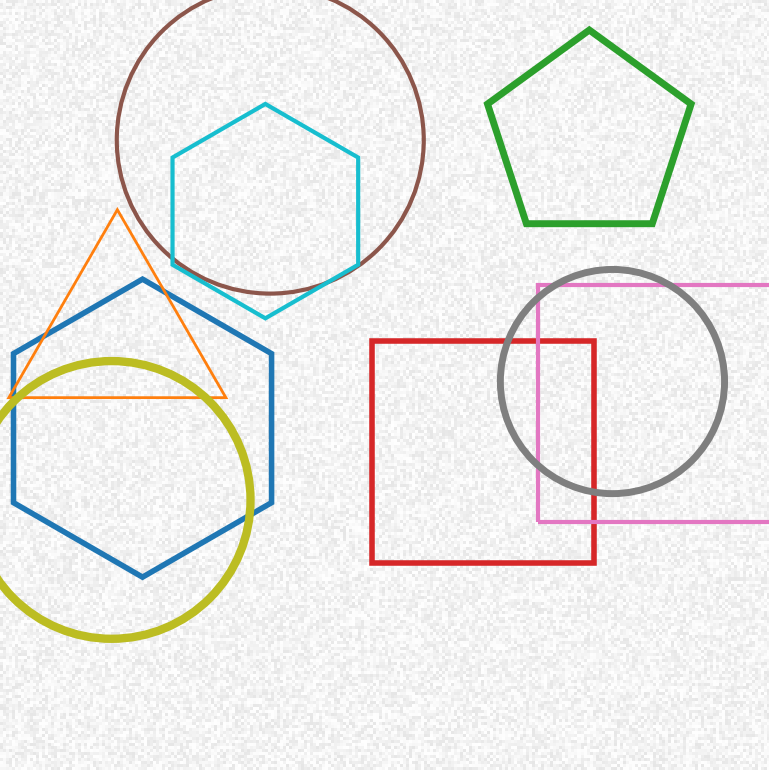[{"shape": "hexagon", "thickness": 2, "radius": 0.97, "center": [0.185, 0.444]}, {"shape": "triangle", "thickness": 1, "radius": 0.81, "center": [0.152, 0.565]}, {"shape": "pentagon", "thickness": 2.5, "radius": 0.7, "center": [0.765, 0.822]}, {"shape": "square", "thickness": 2, "radius": 0.72, "center": [0.628, 0.413]}, {"shape": "circle", "thickness": 1.5, "radius": 1.0, "center": [0.351, 0.818]}, {"shape": "square", "thickness": 1.5, "radius": 0.77, "center": [0.852, 0.476]}, {"shape": "circle", "thickness": 2.5, "radius": 0.73, "center": [0.795, 0.504]}, {"shape": "circle", "thickness": 3, "radius": 0.9, "center": [0.145, 0.351]}, {"shape": "hexagon", "thickness": 1.5, "radius": 0.7, "center": [0.345, 0.726]}]